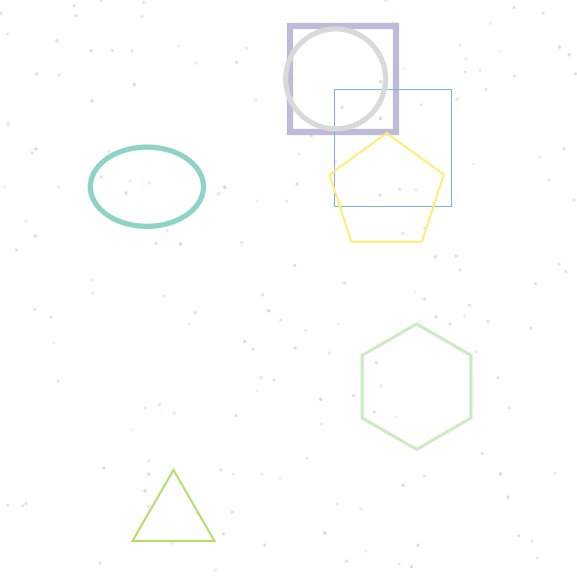[{"shape": "oval", "thickness": 2.5, "radius": 0.49, "center": [0.254, 0.676]}, {"shape": "square", "thickness": 3, "radius": 0.46, "center": [0.594, 0.862]}, {"shape": "square", "thickness": 0.5, "radius": 0.51, "center": [0.68, 0.744]}, {"shape": "triangle", "thickness": 1, "radius": 0.41, "center": [0.3, 0.103]}, {"shape": "circle", "thickness": 2.5, "radius": 0.43, "center": [0.581, 0.863]}, {"shape": "hexagon", "thickness": 1.5, "radius": 0.54, "center": [0.721, 0.33]}, {"shape": "pentagon", "thickness": 1, "radius": 0.52, "center": [0.67, 0.665]}]